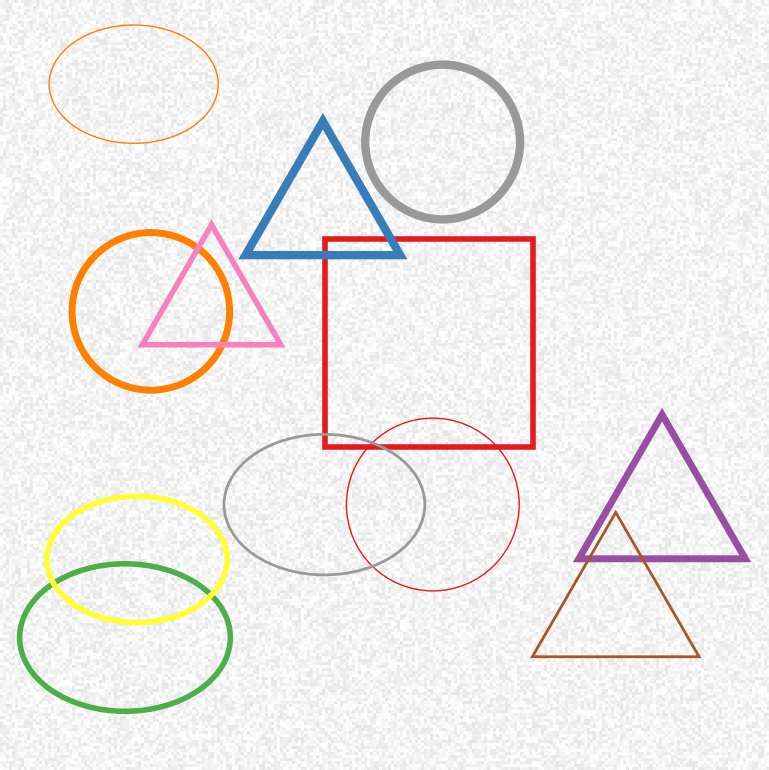[{"shape": "square", "thickness": 2, "radius": 0.68, "center": [0.557, 0.555]}, {"shape": "circle", "thickness": 0.5, "radius": 0.56, "center": [0.562, 0.345]}, {"shape": "triangle", "thickness": 3, "radius": 0.58, "center": [0.419, 0.727]}, {"shape": "oval", "thickness": 2, "radius": 0.68, "center": [0.162, 0.172]}, {"shape": "triangle", "thickness": 2.5, "radius": 0.62, "center": [0.86, 0.337]}, {"shape": "circle", "thickness": 2.5, "radius": 0.51, "center": [0.196, 0.596]}, {"shape": "oval", "thickness": 0.5, "radius": 0.55, "center": [0.174, 0.891]}, {"shape": "oval", "thickness": 2, "radius": 0.59, "center": [0.178, 0.273]}, {"shape": "triangle", "thickness": 1, "radius": 0.62, "center": [0.8, 0.21]}, {"shape": "triangle", "thickness": 2, "radius": 0.52, "center": [0.275, 0.604]}, {"shape": "oval", "thickness": 1, "radius": 0.65, "center": [0.421, 0.345]}, {"shape": "circle", "thickness": 3, "radius": 0.5, "center": [0.575, 0.816]}]